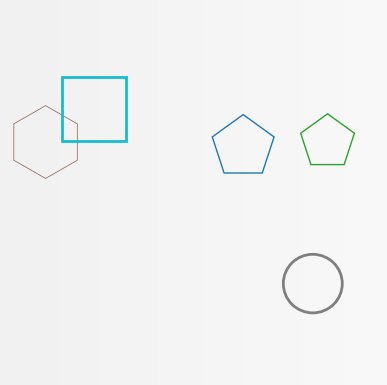[{"shape": "pentagon", "thickness": 1, "radius": 0.42, "center": [0.628, 0.618]}, {"shape": "pentagon", "thickness": 1, "radius": 0.36, "center": [0.845, 0.631]}, {"shape": "hexagon", "thickness": 0.5, "radius": 0.47, "center": [0.118, 0.631]}, {"shape": "circle", "thickness": 2, "radius": 0.38, "center": [0.807, 0.263]}, {"shape": "square", "thickness": 2, "radius": 0.41, "center": [0.242, 0.717]}]